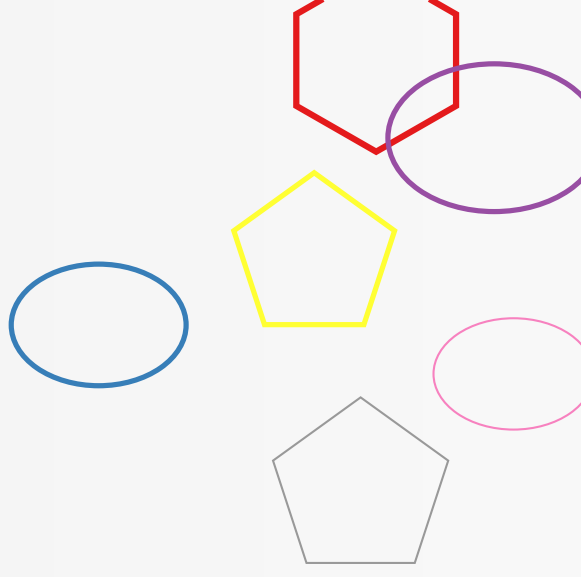[{"shape": "hexagon", "thickness": 3, "radius": 0.79, "center": [0.647, 0.895]}, {"shape": "oval", "thickness": 2.5, "radius": 0.75, "center": [0.17, 0.436]}, {"shape": "oval", "thickness": 2.5, "radius": 0.91, "center": [0.85, 0.761]}, {"shape": "pentagon", "thickness": 2.5, "radius": 0.73, "center": [0.541, 0.555]}, {"shape": "oval", "thickness": 1, "radius": 0.69, "center": [0.884, 0.352]}, {"shape": "pentagon", "thickness": 1, "radius": 0.79, "center": [0.62, 0.153]}]